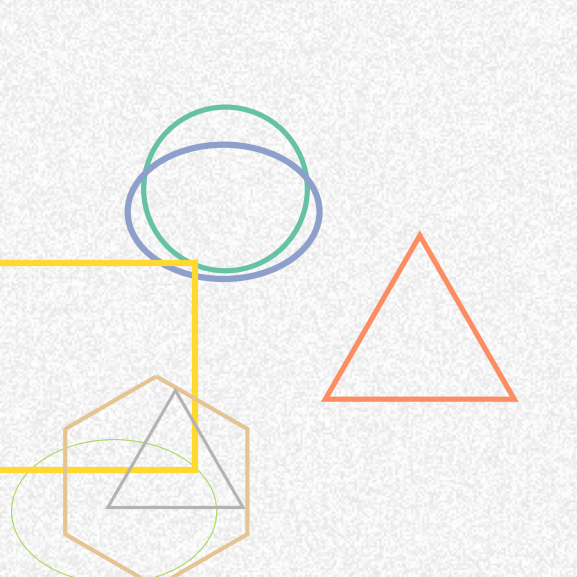[{"shape": "circle", "thickness": 2.5, "radius": 0.71, "center": [0.39, 0.672]}, {"shape": "triangle", "thickness": 2.5, "radius": 0.94, "center": [0.727, 0.402]}, {"shape": "oval", "thickness": 3, "radius": 0.83, "center": [0.387, 0.632]}, {"shape": "oval", "thickness": 0.5, "radius": 0.89, "center": [0.198, 0.114]}, {"shape": "square", "thickness": 3, "radius": 0.9, "center": [0.159, 0.365]}, {"shape": "hexagon", "thickness": 2, "radius": 0.91, "center": [0.271, 0.165]}, {"shape": "triangle", "thickness": 1.5, "radius": 0.68, "center": [0.304, 0.188]}]